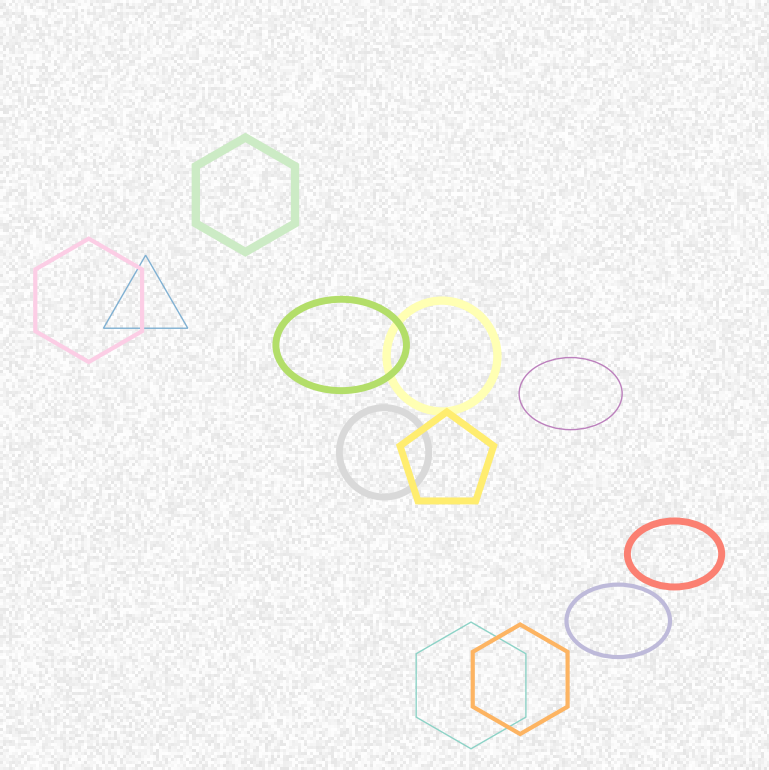[{"shape": "hexagon", "thickness": 0.5, "radius": 0.41, "center": [0.612, 0.11]}, {"shape": "circle", "thickness": 3, "radius": 0.36, "center": [0.574, 0.538]}, {"shape": "oval", "thickness": 1.5, "radius": 0.34, "center": [0.803, 0.194]}, {"shape": "oval", "thickness": 2.5, "radius": 0.31, "center": [0.876, 0.281]}, {"shape": "triangle", "thickness": 0.5, "radius": 0.32, "center": [0.189, 0.605]}, {"shape": "hexagon", "thickness": 1.5, "radius": 0.36, "center": [0.676, 0.118]}, {"shape": "oval", "thickness": 2.5, "radius": 0.42, "center": [0.443, 0.552]}, {"shape": "hexagon", "thickness": 1.5, "radius": 0.4, "center": [0.115, 0.61]}, {"shape": "circle", "thickness": 2.5, "radius": 0.29, "center": [0.499, 0.413]}, {"shape": "oval", "thickness": 0.5, "radius": 0.33, "center": [0.741, 0.489]}, {"shape": "hexagon", "thickness": 3, "radius": 0.37, "center": [0.319, 0.747]}, {"shape": "pentagon", "thickness": 2.5, "radius": 0.32, "center": [0.58, 0.401]}]